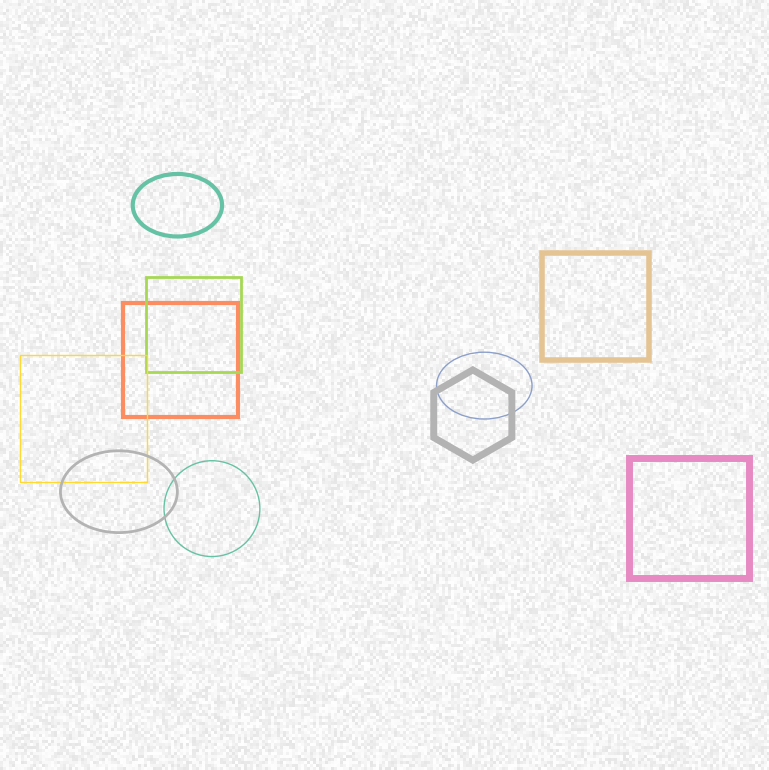[{"shape": "circle", "thickness": 0.5, "radius": 0.31, "center": [0.275, 0.339]}, {"shape": "oval", "thickness": 1.5, "radius": 0.29, "center": [0.23, 0.733]}, {"shape": "square", "thickness": 1.5, "radius": 0.37, "center": [0.234, 0.533]}, {"shape": "oval", "thickness": 0.5, "radius": 0.31, "center": [0.629, 0.499]}, {"shape": "square", "thickness": 2.5, "radius": 0.39, "center": [0.895, 0.327]}, {"shape": "square", "thickness": 1, "radius": 0.31, "center": [0.251, 0.579]}, {"shape": "square", "thickness": 0.5, "radius": 0.41, "center": [0.109, 0.457]}, {"shape": "square", "thickness": 2, "radius": 0.35, "center": [0.773, 0.602]}, {"shape": "oval", "thickness": 1, "radius": 0.38, "center": [0.154, 0.361]}, {"shape": "hexagon", "thickness": 2.5, "radius": 0.29, "center": [0.614, 0.461]}]